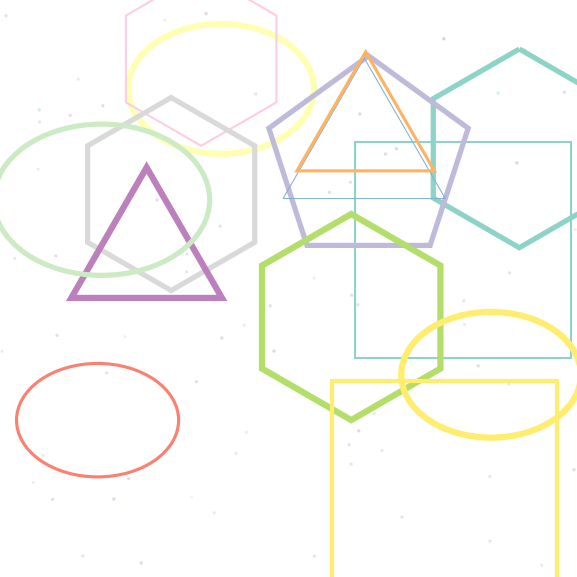[{"shape": "square", "thickness": 1, "radius": 0.93, "center": [0.802, 0.566]}, {"shape": "hexagon", "thickness": 2.5, "radius": 0.86, "center": [0.899, 0.742]}, {"shape": "oval", "thickness": 3, "radius": 0.8, "center": [0.383, 0.845]}, {"shape": "pentagon", "thickness": 2.5, "radius": 0.91, "center": [0.638, 0.721]}, {"shape": "oval", "thickness": 1.5, "radius": 0.7, "center": [0.169, 0.272]}, {"shape": "triangle", "thickness": 0.5, "radius": 0.81, "center": [0.631, 0.736]}, {"shape": "triangle", "thickness": 1.5, "radius": 0.69, "center": [0.633, 0.772]}, {"shape": "hexagon", "thickness": 3, "radius": 0.89, "center": [0.608, 0.45]}, {"shape": "hexagon", "thickness": 1, "radius": 0.75, "center": [0.348, 0.897]}, {"shape": "hexagon", "thickness": 2.5, "radius": 0.84, "center": [0.296, 0.663]}, {"shape": "triangle", "thickness": 3, "radius": 0.75, "center": [0.254, 0.559]}, {"shape": "oval", "thickness": 2.5, "radius": 0.94, "center": [0.176, 0.653]}, {"shape": "square", "thickness": 2, "radius": 0.97, "center": [0.77, 0.145]}, {"shape": "oval", "thickness": 3, "radius": 0.78, "center": [0.85, 0.35]}]